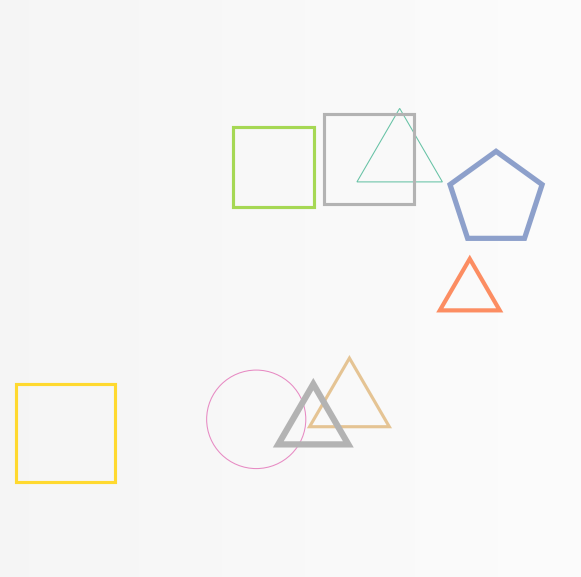[{"shape": "triangle", "thickness": 0.5, "radius": 0.42, "center": [0.688, 0.727]}, {"shape": "triangle", "thickness": 2, "radius": 0.3, "center": [0.808, 0.491]}, {"shape": "pentagon", "thickness": 2.5, "radius": 0.42, "center": [0.853, 0.654]}, {"shape": "circle", "thickness": 0.5, "radius": 0.43, "center": [0.441, 0.273]}, {"shape": "square", "thickness": 1.5, "radius": 0.35, "center": [0.471, 0.71]}, {"shape": "square", "thickness": 1.5, "radius": 0.42, "center": [0.112, 0.25]}, {"shape": "triangle", "thickness": 1.5, "radius": 0.4, "center": [0.601, 0.3]}, {"shape": "square", "thickness": 1.5, "radius": 0.39, "center": [0.634, 0.723]}, {"shape": "triangle", "thickness": 3, "radius": 0.35, "center": [0.539, 0.264]}]